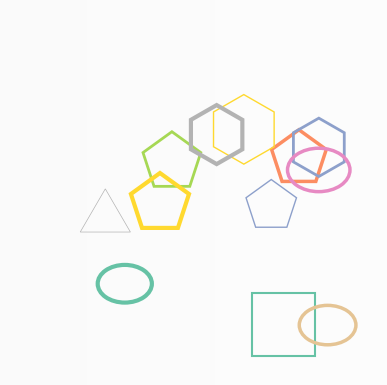[{"shape": "square", "thickness": 1.5, "radius": 0.41, "center": [0.732, 0.157]}, {"shape": "oval", "thickness": 3, "radius": 0.35, "center": [0.322, 0.263]}, {"shape": "pentagon", "thickness": 2.5, "radius": 0.37, "center": [0.771, 0.589]}, {"shape": "pentagon", "thickness": 1, "radius": 0.34, "center": [0.7, 0.465]}, {"shape": "hexagon", "thickness": 2, "radius": 0.38, "center": [0.823, 0.617]}, {"shape": "oval", "thickness": 2.5, "radius": 0.4, "center": [0.823, 0.559]}, {"shape": "pentagon", "thickness": 2, "radius": 0.39, "center": [0.444, 0.579]}, {"shape": "pentagon", "thickness": 3, "radius": 0.39, "center": [0.413, 0.472]}, {"shape": "hexagon", "thickness": 1, "radius": 0.45, "center": [0.629, 0.664]}, {"shape": "oval", "thickness": 2.5, "radius": 0.37, "center": [0.845, 0.156]}, {"shape": "triangle", "thickness": 0.5, "radius": 0.37, "center": [0.272, 0.435]}, {"shape": "hexagon", "thickness": 3, "radius": 0.38, "center": [0.559, 0.65]}]